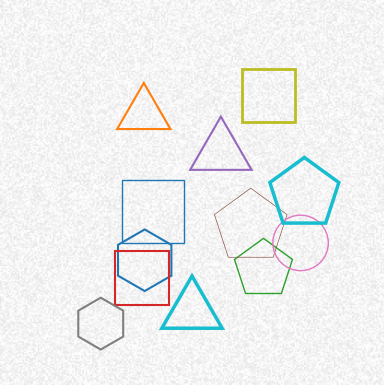[{"shape": "square", "thickness": 1, "radius": 0.41, "center": [0.397, 0.451]}, {"shape": "hexagon", "thickness": 1.5, "radius": 0.4, "center": [0.376, 0.324]}, {"shape": "triangle", "thickness": 1.5, "radius": 0.4, "center": [0.374, 0.705]}, {"shape": "pentagon", "thickness": 1, "radius": 0.4, "center": [0.684, 0.302]}, {"shape": "square", "thickness": 1.5, "radius": 0.35, "center": [0.368, 0.278]}, {"shape": "triangle", "thickness": 1.5, "radius": 0.46, "center": [0.574, 0.605]}, {"shape": "pentagon", "thickness": 0.5, "radius": 0.5, "center": [0.651, 0.412]}, {"shape": "circle", "thickness": 1, "radius": 0.36, "center": [0.781, 0.369]}, {"shape": "hexagon", "thickness": 1.5, "radius": 0.34, "center": [0.262, 0.159]}, {"shape": "square", "thickness": 2, "radius": 0.35, "center": [0.698, 0.752]}, {"shape": "triangle", "thickness": 2.5, "radius": 0.45, "center": [0.499, 0.193]}, {"shape": "pentagon", "thickness": 2.5, "radius": 0.47, "center": [0.791, 0.497]}]